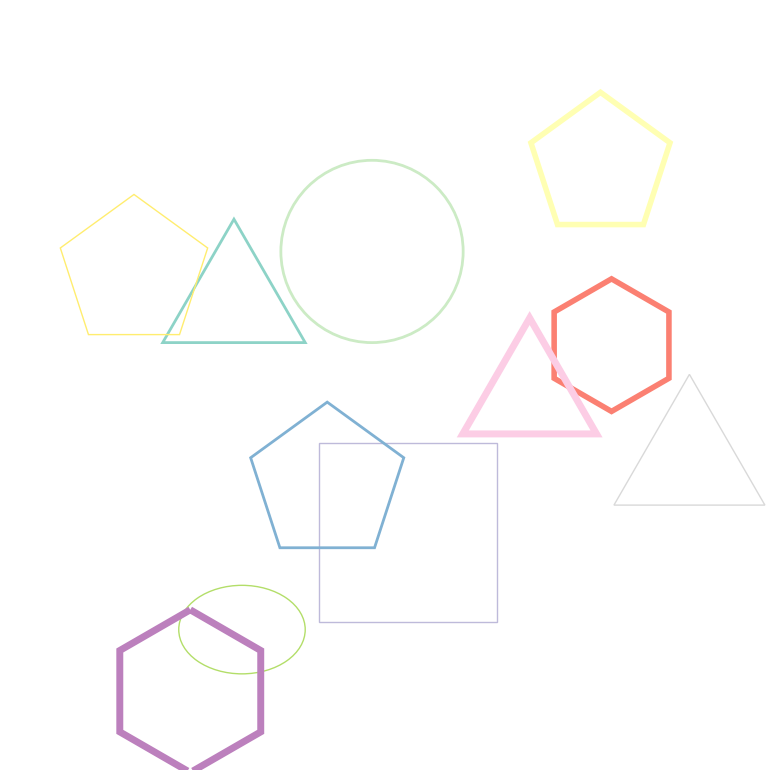[{"shape": "triangle", "thickness": 1, "radius": 0.53, "center": [0.304, 0.608]}, {"shape": "pentagon", "thickness": 2, "radius": 0.47, "center": [0.78, 0.785]}, {"shape": "square", "thickness": 0.5, "radius": 0.58, "center": [0.53, 0.308]}, {"shape": "hexagon", "thickness": 2, "radius": 0.43, "center": [0.794, 0.552]}, {"shape": "pentagon", "thickness": 1, "radius": 0.52, "center": [0.425, 0.373]}, {"shape": "oval", "thickness": 0.5, "radius": 0.41, "center": [0.314, 0.182]}, {"shape": "triangle", "thickness": 2.5, "radius": 0.5, "center": [0.688, 0.487]}, {"shape": "triangle", "thickness": 0.5, "radius": 0.57, "center": [0.895, 0.401]}, {"shape": "hexagon", "thickness": 2.5, "radius": 0.53, "center": [0.247, 0.102]}, {"shape": "circle", "thickness": 1, "radius": 0.59, "center": [0.483, 0.673]}, {"shape": "pentagon", "thickness": 0.5, "radius": 0.5, "center": [0.174, 0.647]}]